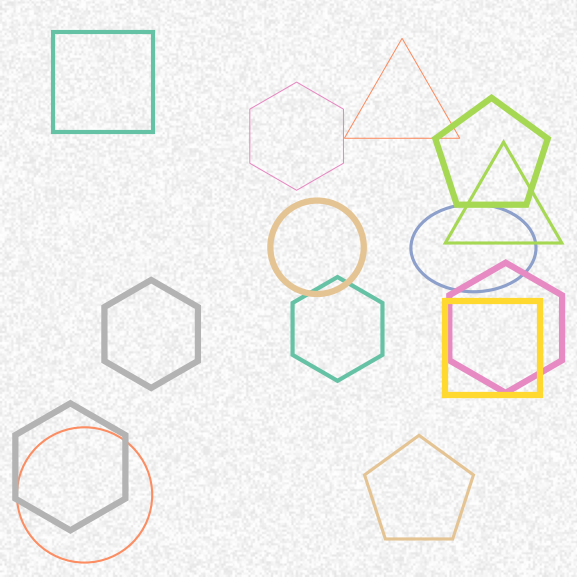[{"shape": "square", "thickness": 2, "radius": 0.43, "center": [0.178, 0.857]}, {"shape": "hexagon", "thickness": 2, "radius": 0.45, "center": [0.584, 0.43]}, {"shape": "triangle", "thickness": 0.5, "radius": 0.58, "center": [0.696, 0.817]}, {"shape": "circle", "thickness": 1, "radius": 0.59, "center": [0.146, 0.142]}, {"shape": "oval", "thickness": 1.5, "radius": 0.54, "center": [0.82, 0.57]}, {"shape": "hexagon", "thickness": 0.5, "radius": 0.47, "center": [0.514, 0.763]}, {"shape": "hexagon", "thickness": 3, "radius": 0.56, "center": [0.876, 0.432]}, {"shape": "triangle", "thickness": 1.5, "radius": 0.58, "center": [0.872, 0.637]}, {"shape": "pentagon", "thickness": 3, "radius": 0.51, "center": [0.851, 0.727]}, {"shape": "square", "thickness": 3, "radius": 0.41, "center": [0.853, 0.396]}, {"shape": "circle", "thickness": 3, "radius": 0.4, "center": [0.549, 0.571]}, {"shape": "pentagon", "thickness": 1.5, "radius": 0.5, "center": [0.726, 0.146]}, {"shape": "hexagon", "thickness": 3, "radius": 0.47, "center": [0.262, 0.421]}, {"shape": "hexagon", "thickness": 3, "radius": 0.55, "center": [0.122, 0.191]}]